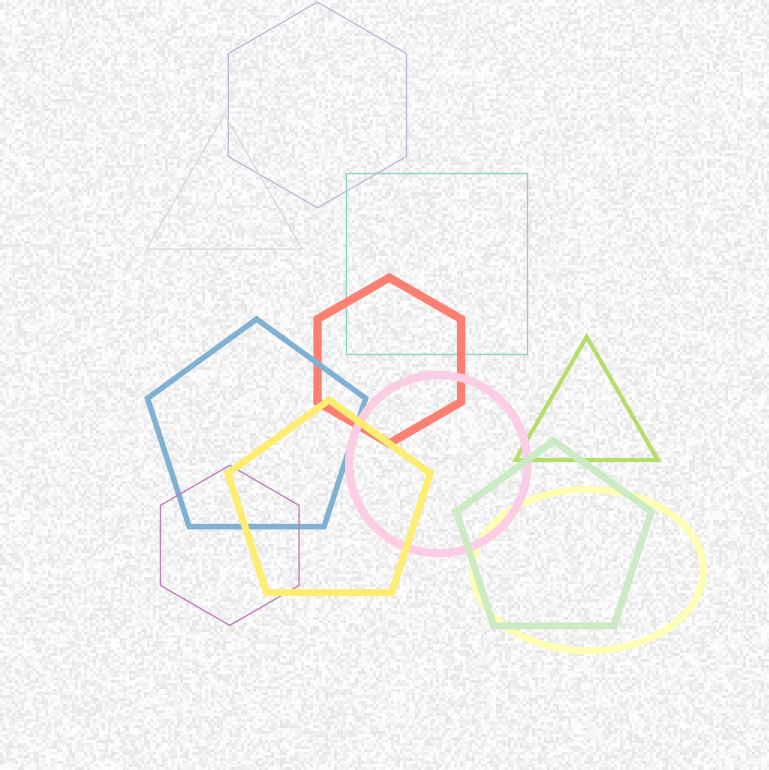[{"shape": "square", "thickness": 0.5, "radius": 0.59, "center": [0.567, 0.657]}, {"shape": "oval", "thickness": 2.5, "radius": 0.75, "center": [0.764, 0.26]}, {"shape": "hexagon", "thickness": 0.5, "radius": 0.67, "center": [0.412, 0.864]}, {"shape": "hexagon", "thickness": 3, "radius": 0.54, "center": [0.506, 0.532]}, {"shape": "pentagon", "thickness": 2, "radius": 0.74, "center": [0.333, 0.437]}, {"shape": "triangle", "thickness": 1.5, "radius": 0.53, "center": [0.762, 0.456]}, {"shape": "circle", "thickness": 3, "radius": 0.58, "center": [0.569, 0.397]}, {"shape": "triangle", "thickness": 0.5, "radius": 0.58, "center": [0.291, 0.735]}, {"shape": "hexagon", "thickness": 0.5, "radius": 0.52, "center": [0.298, 0.292]}, {"shape": "pentagon", "thickness": 2.5, "radius": 0.66, "center": [0.719, 0.295]}, {"shape": "pentagon", "thickness": 2.5, "radius": 0.69, "center": [0.427, 0.342]}]